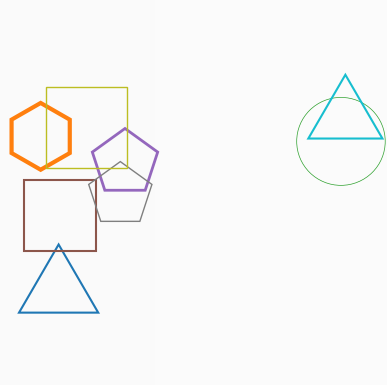[{"shape": "triangle", "thickness": 1.5, "radius": 0.59, "center": [0.151, 0.247]}, {"shape": "hexagon", "thickness": 3, "radius": 0.43, "center": [0.105, 0.646]}, {"shape": "circle", "thickness": 0.5, "radius": 0.57, "center": [0.88, 0.633]}, {"shape": "pentagon", "thickness": 2, "radius": 0.44, "center": [0.323, 0.578]}, {"shape": "square", "thickness": 1.5, "radius": 0.46, "center": [0.155, 0.44]}, {"shape": "pentagon", "thickness": 1, "radius": 0.43, "center": [0.31, 0.494]}, {"shape": "square", "thickness": 1, "radius": 0.52, "center": [0.224, 0.67]}, {"shape": "triangle", "thickness": 1.5, "radius": 0.55, "center": [0.891, 0.695]}]